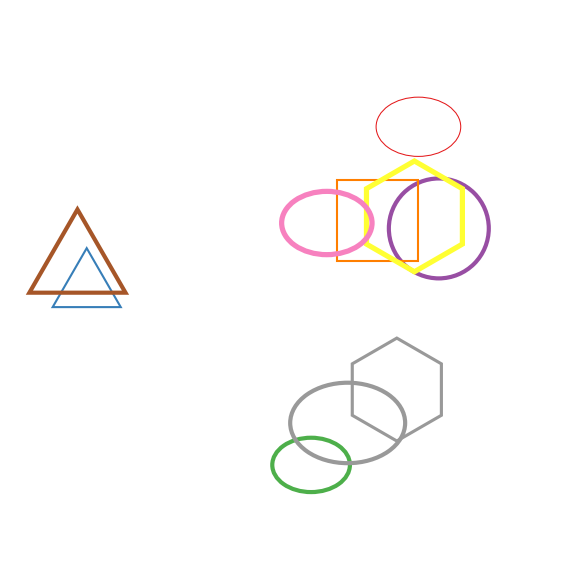[{"shape": "oval", "thickness": 0.5, "radius": 0.37, "center": [0.725, 0.78]}, {"shape": "triangle", "thickness": 1, "radius": 0.34, "center": [0.15, 0.501]}, {"shape": "oval", "thickness": 2, "radius": 0.34, "center": [0.539, 0.194]}, {"shape": "circle", "thickness": 2, "radius": 0.43, "center": [0.76, 0.604]}, {"shape": "square", "thickness": 1, "radius": 0.35, "center": [0.653, 0.617]}, {"shape": "hexagon", "thickness": 2.5, "radius": 0.48, "center": [0.718, 0.624]}, {"shape": "triangle", "thickness": 2, "radius": 0.48, "center": [0.134, 0.54]}, {"shape": "oval", "thickness": 2.5, "radius": 0.39, "center": [0.566, 0.613]}, {"shape": "oval", "thickness": 2, "radius": 0.5, "center": [0.602, 0.267]}, {"shape": "hexagon", "thickness": 1.5, "radius": 0.45, "center": [0.687, 0.325]}]